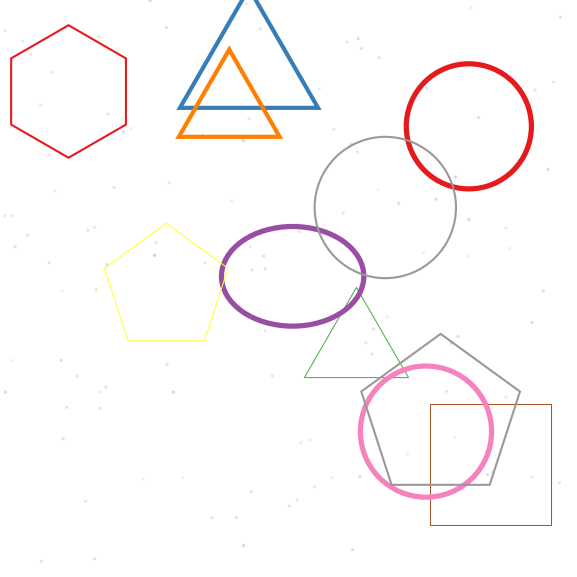[{"shape": "hexagon", "thickness": 1, "radius": 0.57, "center": [0.119, 0.841]}, {"shape": "circle", "thickness": 2.5, "radius": 0.54, "center": [0.812, 0.78]}, {"shape": "triangle", "thickness": 2, "radius": 0.69, "center": [0.431, 0.881]}, {"shape": "triangle", "thickness": 0.5, "radius": 0.52, "center": [0.617, 0.397]}, {"shape": "oval", "thickness": 2.5, "radius": 0.62, "center": [0.507, 0.521]}, {"shape": "triangle", "thickness": 2, "radius": 0.5, "center": [0.397, 0.813]}, {"shape": "pentagon", "thickness": 0.5, "radius": 0.56, "center": [0.288, 0.5]}, {"shape": "square", "thickness": 0.5, "radius": 0.53, "center": [0.849, 0.195]}, {"shape": "circle", "thickness": 2.5, "radius": 0.57, "center": [0.738, 0.252]}, {"shape": "pentagon", "thickness": 1, "radius": 0.72, "center": [0.763, 0.276]}, {"shape": "circle", "thickness": 1, "radius": 0.61, "center": [0.667, 0.64]}]